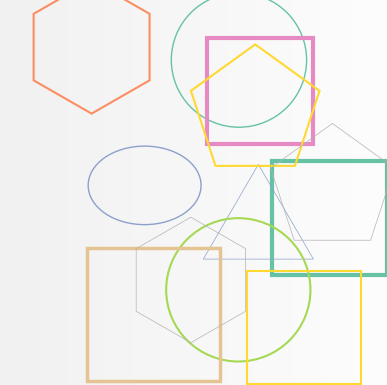[{"shape": "square", "thickness": 3, "radius": 0.74, "center": [0.85, 0.433]}, {"shape": "circle", "thickness": 1, "radius": 0.87, "center": [0.617, 0.844]}, {"shape": "hexagon", "thickness": 1.5, "radius": 0.86, "center": [0.236, 0.878]}, {"shape": "triangle", "thickness": 0.5, "radius": 0.82, "center": [0.667, 0.409]}, {"shape": "oval", "thickness": 1, "radius": 0.73, "center": [0.373, 0.518]}, {"shape": "square", "thickness": 3, "radius": 0.68, "center": [0.672, 0.764]}, {"shape": "circle", "thickness": 1.5, "radius": 0.93, "center": [0.615, 0.247]}, {"shape": "pentagon", "thickness": 1.5, "radius": 0.87, "center": [0.659, 0.71]}, {"shape": "square", "thickness": 1.5, "radius": 0.73, "center": [0.785, 0.148]}, {"shape": "square", "thickness": 2.5, "radius": 0.86, "center": [0.396, 0.183]}, {"shape": "pentagon", "thickness": 0.5, "radius": 0.84, "center": [0.858, 0.512]}, {"shape": "hexagon", "thickness": 0.5, "radius": 0.81, "center": [0.493, 0.273]}]